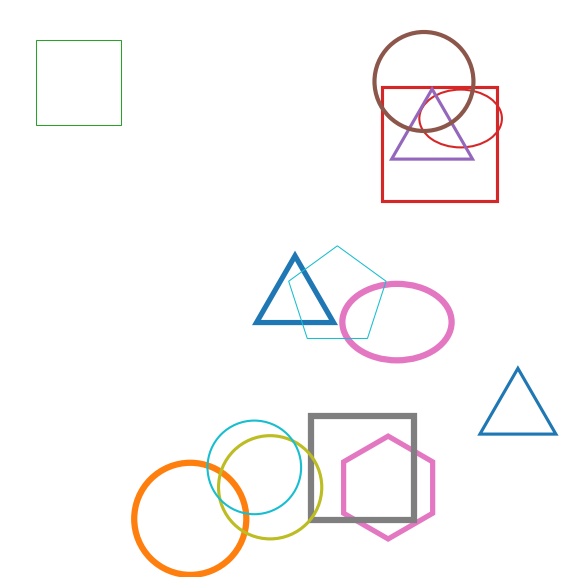[{"shape": "triangle", "thickness": 1.5, "radius": 0.38, "center": [0.897, 0.285]}, {"shape": "triangle", "thickness": 2.5, "radius": 0.38, "center": [0.511, 0.479]}, {"shape": "circle", "thickness": 3, "radius": 0.49, "center": [0.329, 0.101]}, {"shape": "square", "thickness": 0.5, "radius": 0.37, "center": [0.135, 0.857]}, {"shape": "oval", "thickness": 1, "radius": 0.36, "center": [0.798, 0.794]}, {"shape": "square", "thickness": 1.5, "radius": 0.49, "center": [0.761, 0.75]}, {"shape": "triangle", "thickness": 1.5, "radius": 0.4, "center": [0.748, 0.764]}, {"shape": "circle", "thickness": 2, "radius": 0.43, "center": [0.734, 0.858]}, {"shape": "hexagon", "thickness": 2.5, "radius": 0.45, "center": [0.672, 0.155]}, {"shape": "oval", "thickness": 3, "radius": 0.47, "center": [0.687, 0.441]}, {"shape": "square", "thickness": 3, "radius": 0.45, "center": [0.627, 0.189]}, {"shape": "circle", "thickness": 1.5, "radius": 0.45, "center": [0.468, 0.155]}, {"shape": "circle", "thickness": 1, "radius": 0.41, "center": [0.44, 0.19]}, {"shape": "pentagon", "thickness": 0.5, "radius": 0.44, "center": [0.584, 0.485]}]